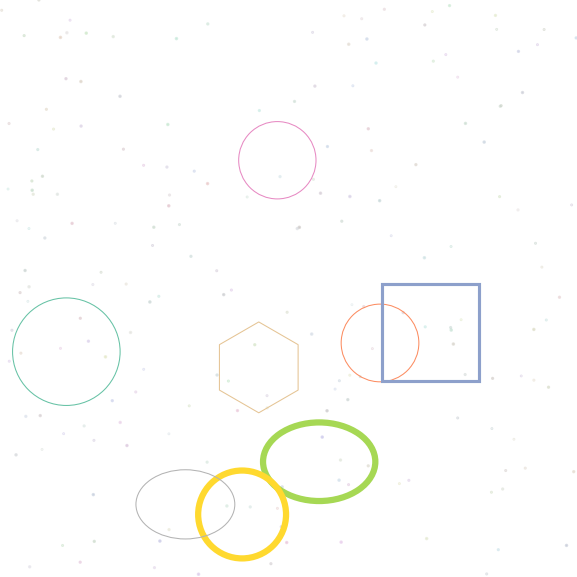[{"shape": "circle", "thickness": 0.5, "radius": 0.47, "center": [0.115, 0.39]}, {"shape": "circle", "thickness": 0.5, "radius": 0.34, "center": [0.658, 0.405]}, {"shape": "square", "thickness": 1.5, "radius": 0.42, "center": [0.745, 0.424]}, {"shape": "circle", "thickness": 0.5, "radius": 0.33, "center": [0.48, 0.722]}, {"shape": "oval", "thickness": 3, "radius": 0.49, "center": [0.553, 0.2]}, {"shape": "circle", "thickness": 3, "radius": 0.38, "center": [0.419, 0.108]}, {"shape": "hexagon", "thickness": 0.5, "radius": 0.39, "center": [0.448, 0.363]}, {"shape": "oval", "thickness": 0.5, "radius": 0.43, "center": [0.321, 0.126]}]